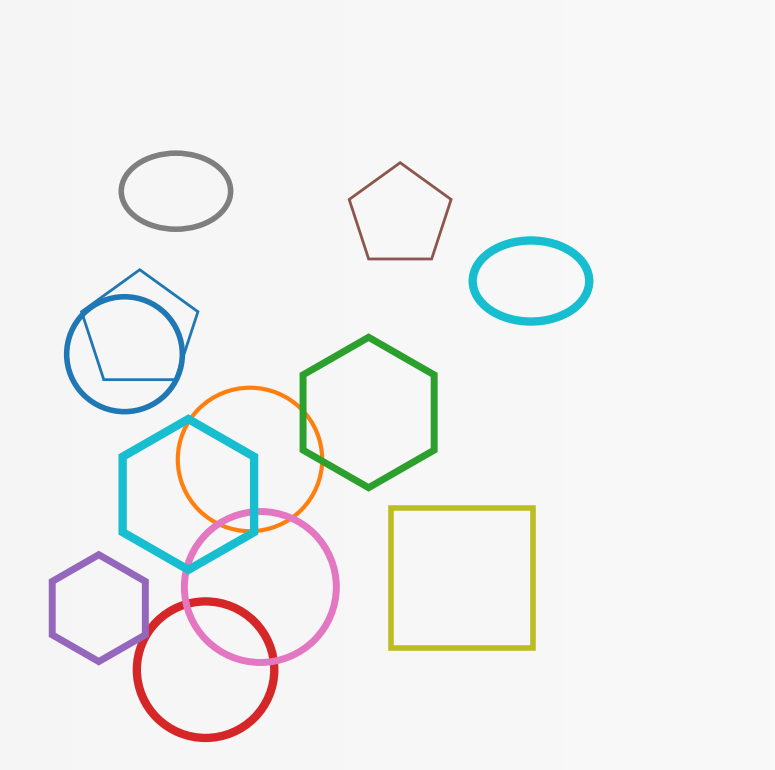[{"shape": "pentagon", "thickness": 1, "radius": 0.39, "center": [0.18, 0.571]}, {"shape": "circle", "thickness": 2, "radius": 0.37, "center": [0.161, 0.54]}, {"shape": "circle", "thickness": 1.5, "radius": 0.47, "center": [0.323, 0.403]}, {"shape": "hexagon", "thickness": 2.5, "radius": 0.49, "center": [0.476, 0.464]}, {"shape": "circle", "thickness": 3, "radius": 0.44, "center": [0.265, 0.13]}, {"shape": "hexagon", "thickness": 2.5, "radius": 0.35, "center": [0.127, 0.21]}, {"shape": "pentagon", "thickness": 1, "radius": 0.35, "center": [0.516, 0.72]}, {"shape": "circle", "thickness": 2.5, "radius": 0.49, "center": [0.336, 0.238]}, {"shape": "oval", "thickness": 2, "radius": 0.35, "center": [0.227, 0.752]}, {"shape": "square", "thickness": 2, "radius": 0.46, "center": [0.596, 0.249]}, {"shape": "hexagon", "thickness": 3, "radius": 0.49, "center": [0.243, 0.358]}, {"shape": "oval", "thickness": 3, "radius": 0.38, "center": [0.685, 0.635]}]